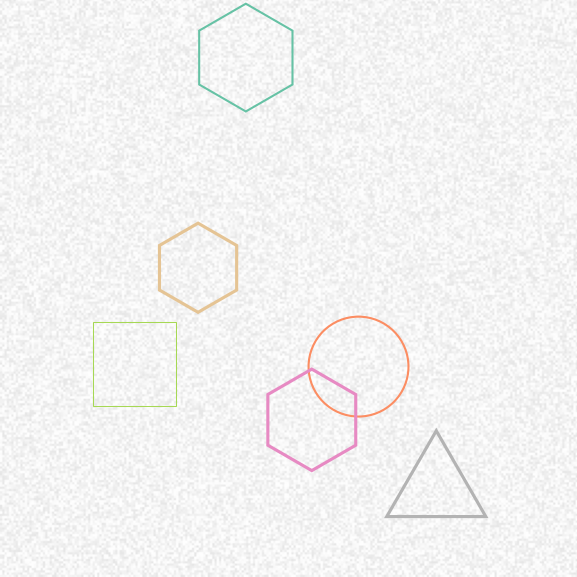[{"shape": "hexagon", "thickness": 1, "radius": 0.47, "center": [0.426, 0.899]}, {"shape": "circle", "thickness": 1, "radius": 0.43, "center": [0.621, 0.364]}, {"shape": "hexagon", "thickness": 1.5, "radius": 0.44, "center": [0.54, 0.272]}, {"shape": "square", "thickness": 0.5, "radius": 0.36, "center": [0.233, 0.368]}, {"shape": "hexagon", "thickness": 1.5, "radius": 0.39, "center": [0.343, 0.536]}, {"shape": "triangle", "thickness": 1.5, "radius": 0.5, "center": [0.755, 0.154]}]